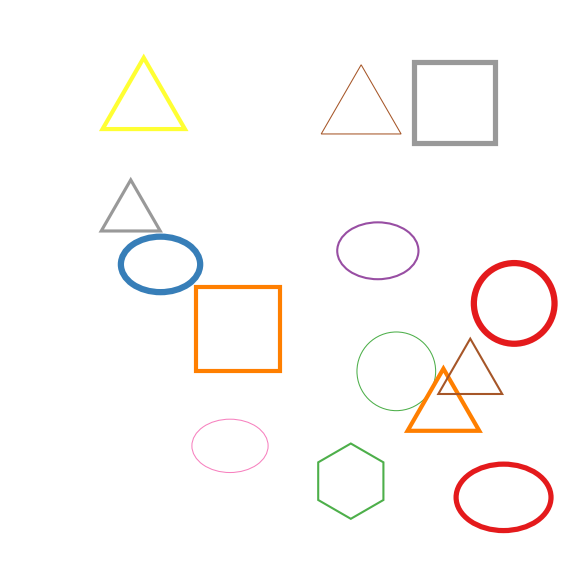[{"shape": "circle", "thickness": 3, "radius": 0.35, "center": [0.89, 0.474]}, {"shape": "oval", "thickness": 2.5, "radius": 0.41, "center": [0.872, 0.138]}, {"shape": "oval", "thickness": 3, "radius": 0.34, "center": [0.278, 0.541]}, {"shape": "circle", "thickness": 0.5, "radius": 0.34, "center": [0.686, 0.356]}, {"shape": "hexagon", "thickness": 1, "radius": 0.33, "center": [0.607, 0.166]}, {"shape": "oval", "thickness": 1, "radius": 0.35, "center": [0.654, 0.565]}, {"shape": "square", "thickness": 2, "radius": 0.36, "center": [0.412, 0.429]}, {"shape": "triangle", "thickness": 2, "radius": 0.36, "center": [0.768, 0.289]}, {"shape": "triangle", "thickness": 2, "radius": 0.41, "center": [0.249, 0.817]}, {"shape": "triangle", "thickness": 0.5, "radius": 0.4, "center": [0.625, 0.807]}, {"shape": "triangle", "thickness": 1, "radius": 0.32, "center": [0.814, 0.349]}, {"shape": "oval", "thickness": 0.5, "radius": 0.33, "center": [0.398, 0.227]}, {"shape": "square", "thickness": 2.5, "radius": 0.35, "center": [0.786, 0.822]}, {"shape": "triangle", "thickness": 1.5, "radius": 0.29, "center": [0.226, 0.629]}]